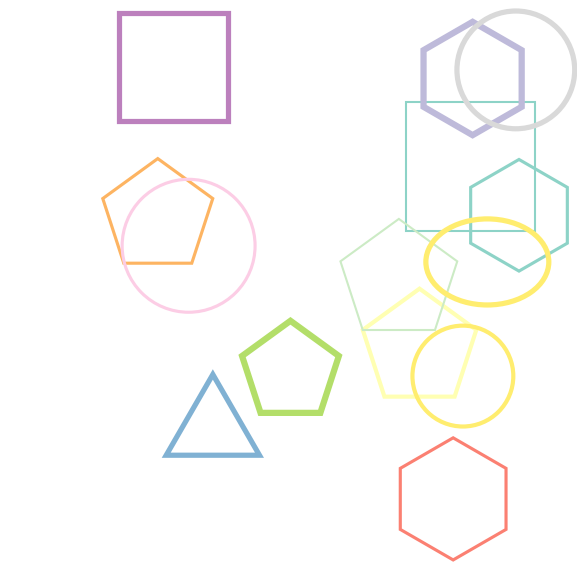[{"shape": "hexagon", "thickness": 1.5, "radius": 0.48, "center": [0.899, 0.626]}, {"shape": "square", "thickness": 1, "radius": 0.56, "center": [0.814, 0.711]}, {"shape": "pentagon", "thickness": 2, "radius": 0.52, "center": [0.726, 0.396]}, {"shape": "hexagon", "thickness": 3, "radius": 0.49, "center": [0.818, 0.863]}, {"shape": "hexagon", "thickness": 1.5, "radius": 0.53, "center": [0.785, 0.135]}, {"shape": "triangle", "thickness": 2.5, "radius": 0.47, "center": [0.369, 0.257]}, {"shape": "pentagon", "thickness": 1.5, "radius": 0.5, "center": [0.273, 0.624]}, {"shape": "pentagon", "thickness": 3, "radius": 0.44, "center": [0.503, 0.355]}, {"shape": "circle", "thickness": 1.5, "radius": 0.58, "center": [0.327, 0.574]}, {"shape": "circle", "thickness": 2.5, "radius": 0.51, "center": [0.893, 0.878]}, {"shape": "square", "thickness": 2.5, "radius": 0.47, "center": [0.301, 0.883]}, {"shape": "pentagon", "thickness": 1, "radius": 0.53, "center": [0.691, 0.514]}, {"shape": "circle", "thickness": 2, "radius": 0.44, "center": [0.802, 0.348]}, {"shape": "oval", "thickness": 2.5, "radius": 0.53, "center": [0.844, 0.546]}]